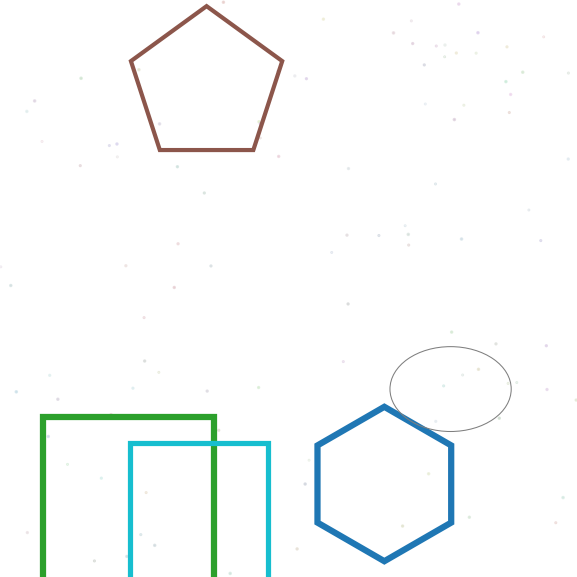[{"shape": "hexagon", "thickness": 3, "radius": 0.67, "center": [0.666, 0.161]}, {"shape": "square", "thickness": 3, "radius": 0.74, "center": [0.223, 0.129]}, {"shape": "pentagon", "thickness": 2, "radius": 0.69, "center": [0.358, 0.851]}, {"shape": "oval", "thickness": 0.5, "radius": 0.52, "center": [0.78, 0.325]}, {"shape": "square", "thickness": 2.5, "radius": 0.6, "center": [0.345, 0.113]}]